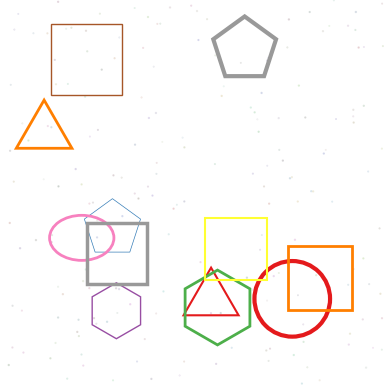[{"shape": "triangle", "thickness": 1.5, "radius": 0.41, "center": [0.548, 0.222]}, {"shape": "circle", "thickness": 3, "radius": 0.49, "center": [0.759, 0.224]}, {"shape": "pentagon", "thickness": 0.5, "radius": 0.38, "center": [0.292, 0.407]}, {"shape": "hexagon", "thickness": 2, "radius": 0.49, "center": [0.565, 0.201]}, {"shape": "hexagon", "thickness": 1, "radius": 0.36, "center": [0.302, 0.193]}, {"shape": "triangle", "thickness": 2, "radius": 0.42, "center": [0.115, 0.657]}, {"shape": "square", "thickness": 2, "radius": 0.42, "center": [0.832, 0.277]}, {"shape": "square", "thickness": 1.5, "radius": 0.4, "center": [0.613, 0.354]}, {"shape": "square", "thickness": 1, "radius": 0.46, "center": [0.225, 0.844]}, {"shape": "oval", "thickness": 2, "radius": 0.42, "center": [0.212, 0.382]}, {"shape": "pentagon", "thickness": 3, "radius": 0.43, "center": [0.635, 0.872]}, {"shape": "square", "thickness": 2.5, "radius": 0.39, "center": [0.304, 0.342]}]